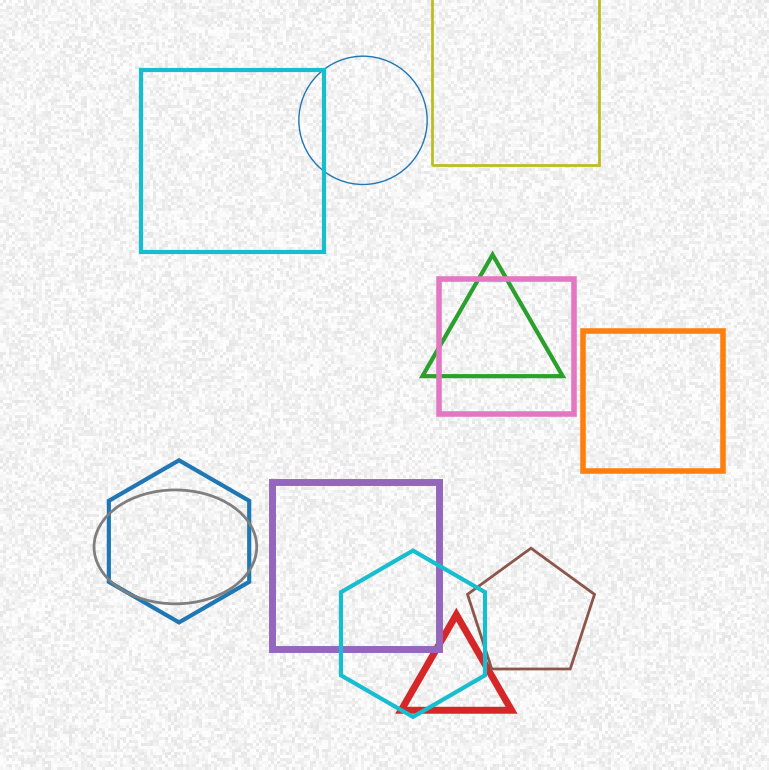[{"shape": "hexagon", "thickness": 1.5, "radius": 0.53, "center": [0.233, 0.297]}, {"shape": "circle", "thickness": 0.5, "radius": 0.42, "center": [0.471, 0.844]}, {"shape": "square", "thickness": 2, "radius": 0.45, "center": [0.848, 0.479]}, {"shape": "triangle", "thickness": 1.5, "radius": 0.53, "center": [0.64, 0.564]}, {"shape": "triangle", "thickness": 2.5, "radius": 0.41, "center": [0.593, 0.119]}, {"shape": "square", "thickness": 2.5, "radius": 0.54, "center": [0.461, 0.266]}, {"shape": "pentagon", "thickness": 1, "radius": 0.43, "center": [0.69, 0.201]}, {"shape": "square", "thickness": 2, "radius": 0.44, "center": [0.658, 0.55]}, {"shape": "oval", "thickness": 1, "radius": 0.53, "center": [0.228, 0.29]}, {"shape": "square", "thickness": 1, "radius": 0.54, "center": [0.67, 0.894]}, {"shape": "hexagon", "thickness": 1.5, "radius": 0.54, "center": [0.536, 0.177]}, {"shape": "square", "thickness": 1.5, "radius": 0.59, "center": [0.302, 0.791]}]